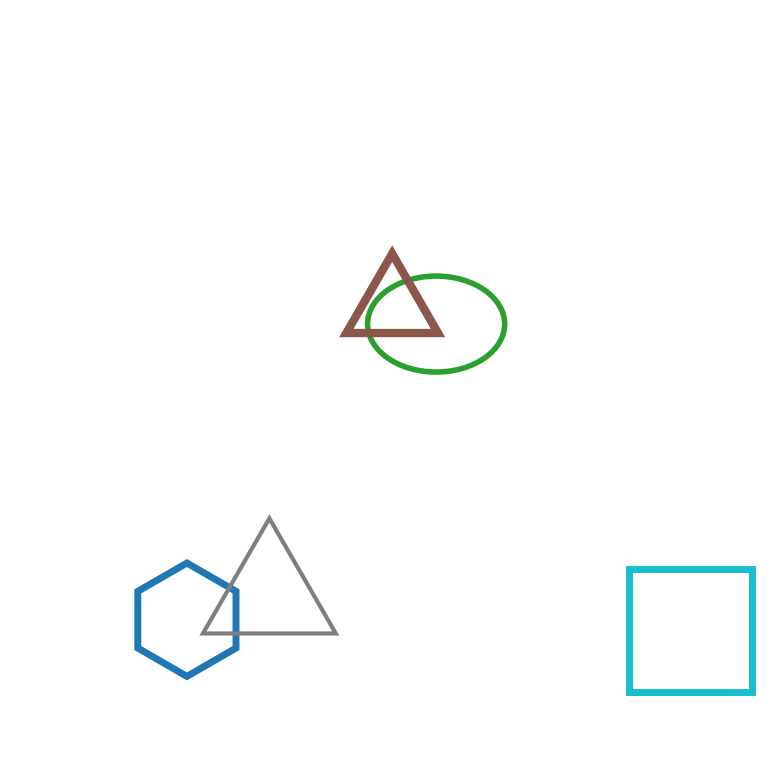[{"shape": "hexagon", "thickness": 2.5, "radius": 0.37, "center": [0.243, 0.195]}, {"shape": "oval", "thickness": 2, "radius": 0.45, "center": [0.566, 0.579]}, {"shape": "triangle", "thickness": 3, "radius": 0.34, "center": [0.509, 0.602]}, {"shape": "triangle", "thickness": 1.5, "radius": 0.5, "center": [0.35, 0.227]}, {"shape": "square", "thickness": 2.5, "radius": 0.4, "center": [0.897, 0.181]}]